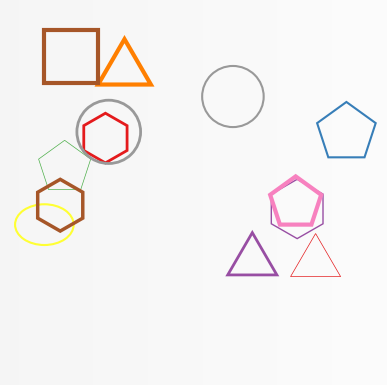[{"shape": "triangle", "thickness": 0.5, "radius": 0.37, "center": [0.814, 0.319]}, {"shape": "hexagon", "thickness": 2, "radius": 0.32, "center": [0.272, 0.641]}, {"shape": "pentagon", "thickness": 1.5, "radius": 0.4, "center": [0.894, 0.656]}, {"shape": "pentagon", "thickness": 0.5, "radius": 0.35, "center": [0.167, 0.565]}, {"shape": "triangle", "thickness": 2, "radius": 0.37, "center": [0.651, 0.323]}, {"shape": "hexagon", "thickness": 1, "radius": 0.39, "center": [0.767, 0.457]}, {"shape": "triangle", "thickness": 3, "radius": 0.39, "center": [0.321, 0.82]}, {"shape": "oval", "thickness": 1.5, "radius": 0.38, "center": [0.114, 0.417]}, {"shape": "hexagon", "thickness": 2.5, "radius": 0.34, "center": [0.155, 0.467]}, {"shape": "square", "thickness": 3, "radius": 0.34, "center": [0.183, 0.854]}, {"shape": "pentagon", "thickness": 3, "radius": 0.35, "center": [0.763, 0.473]}, {"shape": "circle", "thickness": 2, "radius": 0.41, "center": [0.281, 0.658]}, {"shape": "circle", "thickness": 1.5, "radius": 0.4, "center": [0.601, 0.749]}]